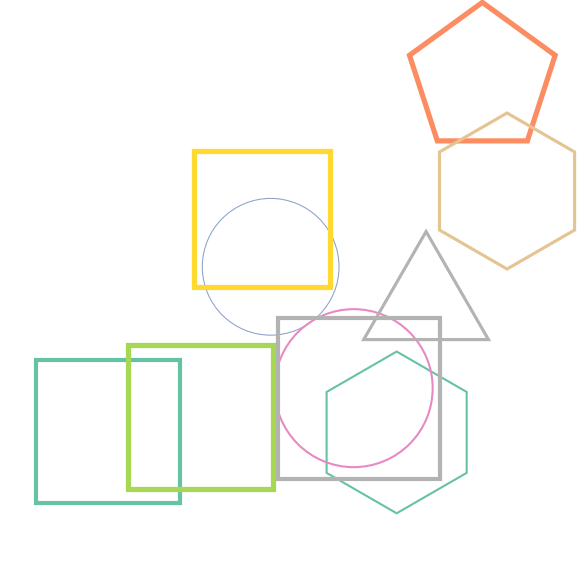[{"shape": "hexagon", "thickness": 1, "radius": 0.7, "center": [0.687, 0.25]}, {"shape": "square", "thickness": 2, "radius": 0.62, "center": [0.187, 0.252]}, {"shape": "pentagon", "thickness": 2.5, "radius": 0.66, "center": [0.835, 0.862]}, {"shape": "circle", "thickness": 0.5, "radius": 0.59, "center": [0.469, 0.537]}, {"shape": "circle", "thickness": 1, "radius": 0.68, "center": [0.612, 0.327]}, {"shape": "square", "thickness": 2.5, "radius": 0.63, "center": [0.347, 0.277]}, {"shape": "square", "thickness": 2.5, "radius": 0.59, "center": [0.453, 0.619]}, {"shape": "hexagon", "thickness": 1.5, "radius": 0.68, "center": [0.878, 0.668]}, {"shape": "square", "thickness": 2, "radius": 0.7, "center": [0.622, 0.309]}, {"shape": "triangle", "thickness": 1.5, "radius": 0.62, "center": [0.738, 0.473]}]